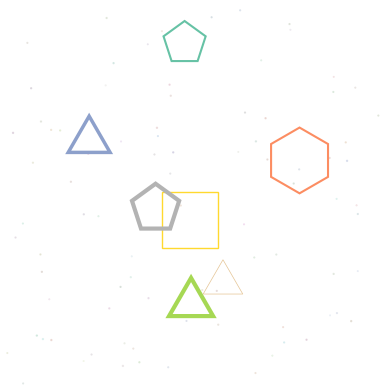[{"shape": "pentagon", "thickness": 1.5, "radius": 0.29, "center": [0.479, 0.888]}, {"shape": "hexagon", "thickness": 1.5, "radius": 0.43, "center": [0.778, 0.583]}, {"shape": "triangle", "thickness": 2.5, "radius": 0.31, "center": [0.232, 0.636]}, {"shape": "triangle", "thickness": 3, "radius": 0.33, "center": [0.496, 0.212]}, {"shape": "square", "thickness": 1, "radius": 0.36, "center": [0.494, 0.428]}, {"shape": "triangle", "thickness": 0.5, "radius": 0.3, "center": [0.579, 0.266]}, {"shape": "pentagon", "thickness": 3, "radius": 0.32, "center": [0.404, 0.458]}]